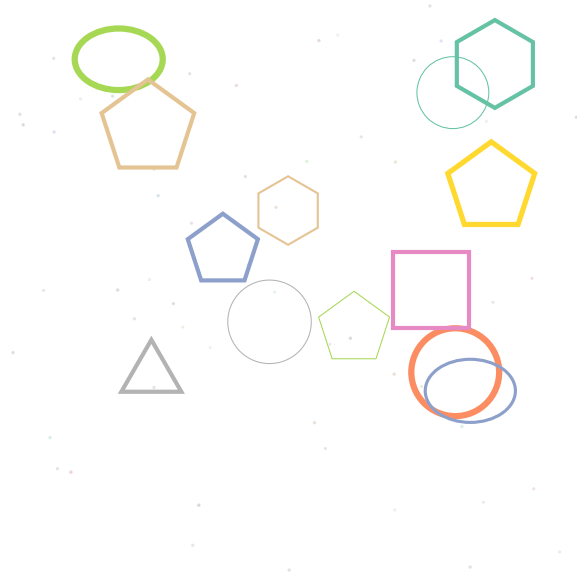[{"shape": "hexagon", "thickness": 2, "radius": 0.38, "center": [0.857, 0.888]}, {"shape": "circle", "thickness": 0.5, "radius": 0.31, "center": [0.784, 0.839]}, {"shape": "circle", "thickness": 3, "radius": 0.38, "center": [0.788, 0.355]}, {"shape": "oval", "thickness": 1.5, "radius": 0.39, "center": [0.814, 0.322]}, {"shape": "pentagon", "thickness": 2, "radius": 0.32, "center": [0.386, 0.565]}, {"shape": "square", "thickness": 2, "radius": 0.33, "center": [0.746, 0.497]}, {"shape": "oval", "thickness": 3, "radius": 0.38, "center": [0.206, 0.896]}, {"shape": "pentagon", "thickness": 0.5, "radius": 0.32, "center": [0.613, 0.43]}, {"shape": "pentagon", "thickness": 2.5, "radius": 0.4, "center": [0.851, 0.674]}, {"shape": "pentagon", "thickness": 2, "radius": 0.42, "center": [0.256, 0.777]}, {"shape": "hexagon", "thickness": 1, "radius": 0.3, "center": [0.499, 0.635]}, {"shape": "circle", "thickness": 0.5, "radius": 0.36, "center": [0.467, 0.442]}, {"shape": "triangle", "thickness": 2, "radius": 0.3, "center": [0.262, 0.351]}]